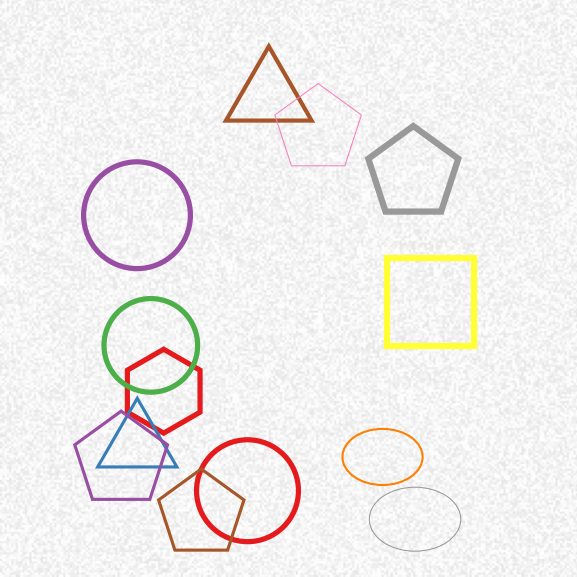[{"shape": "circle", "thickness": 2.5, "radius": 0.44, "center": [0.429, 0.149]}, {"shape": "hexagon", "thickness": 2.5, "radius": 0.36, "center": [0.283, 0.322]}, {"shape": "triangle", "thickness": 1.5, "radius": 0.4, "center": [0.238, 0.23]}, {"shape": "circle", "thickness": 2.5, "radius": 0.41, "center": [0.261, 0.401]}, {"shape": "circle", "thickness": 2.5, "radius": 0.46, "center": [0.237, 0.626]}, {"shape": "pentagon", "thickness": 1.5, "radius": 0.42, "center": [0.21, 0.203]}, {"shape": "oval", "thickness": 1, "radius": 0.35, "center": [0.662, 0.208]}, {"shape": "square", "thickness": 3, "radius": 0.38, "center": [0.746, 0.476]}, {"shape": "triangle", "thickness": 2, "radius": 0.43, "center": [0.465, 0.833]}, {"shape": "pentagon", "thickness": 1.5, "radius": 0.39, "center": [0.349, 0.109]}, {"shape": "pentagon", "thickness": 0.5, "radius": 0.39, "center": [0.551, 0.776]}, {"shape": "pentagon", "thickness": 3, "radius": 0.41, "center": [0.716, 0.699]}, {"shape": "oval", "thickness": 0.5, "radius": 0.4, "center": [0.719, 0.1]}]